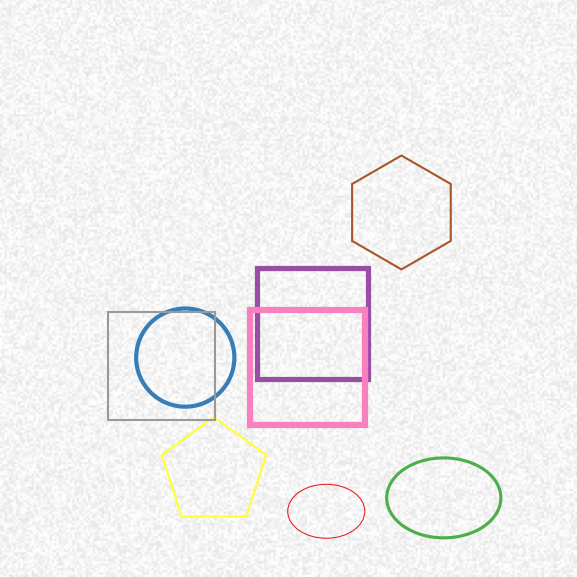[{"shape": "oval", "thickness": 0.5, "radius": 0.33, "center": [0.565, 0.114]}, {"shape": "circle", "thickness": 2, "radius": 0.43, "center": [0.321, 0.38]}, {"shape": "oval", "thickness": 1.5, "radius": 0.49, "center": [0.768, 0.137]}, {"shape": "square", "thickness": 2.5, "radius": 0.48, "center": [0.541, 0.438]}, {"shape": "pentagon", "thickness": 1, "radius": 0.48, "center": [0.37, 0.182]}, {"shape": "hexagon", "thickness": 1, "radius": 0.49, "center": [0.695, 0.631]}, {"shape": "square", "thickness": 3, "radius": 0.5, "center": [0.532, 0.363]}, {"shape": "square", "thickness": 1, "radius": 0.46, "center": [0.279, 0.365]}]